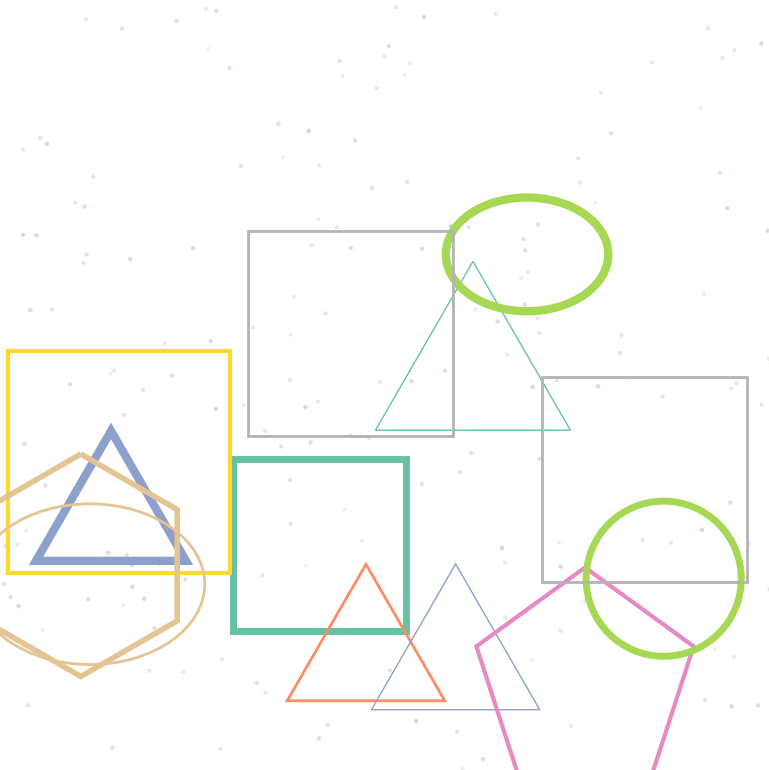[{"shape": "square", "thickness": 2.5, "radius": 0.56, "center": [0.415, 0.293]}, {"shape": "triangle", "thickness": 0.5, "radius": 0.73, "center": [0.614, 0.514]}, {"shape": "triangle", "thickness": 1, "radius": 0.59, "center": [0.475, 0.149]}, {"shape": "triangle", "thickness": 0.5, "radius": 0.63, "center": [0.592, 0.141]}, {"shape": "triangle", "thickness": 3, "radius": 0.56, "center": [0.144, 0.328]}, {"shape": "pentagon", "thickness": 1.5, "radius": 0.74, "center": [0.76, 0.115]}, {"shape": "oval", "thickness": 3, "radius": 0.53, "center": [0.684, 0.67]}, {"shape": "circle", "thickness": 2.5, "radius": 0.5, "center": [0.862, 0.248]}, {"shape": "square", "thickness": 1.5, "radius": 0.72, "center": [0.154, 0.4]}, {"shape": "oval", "thickness": 1, "radius": 0.75, "center": [0.117, 0.241]}, {"shape": "hexagon", "thickness": 2, "radius": 0.72, "center": [0.105, 0.266]}, {"shape": "square", "thickness": 1, "radius": 0.66, "center": [0.455, 0.567]}, {"shape": "square", "thickness": 1, "radius": 0.67, "center": [0.837, 0.378]}]